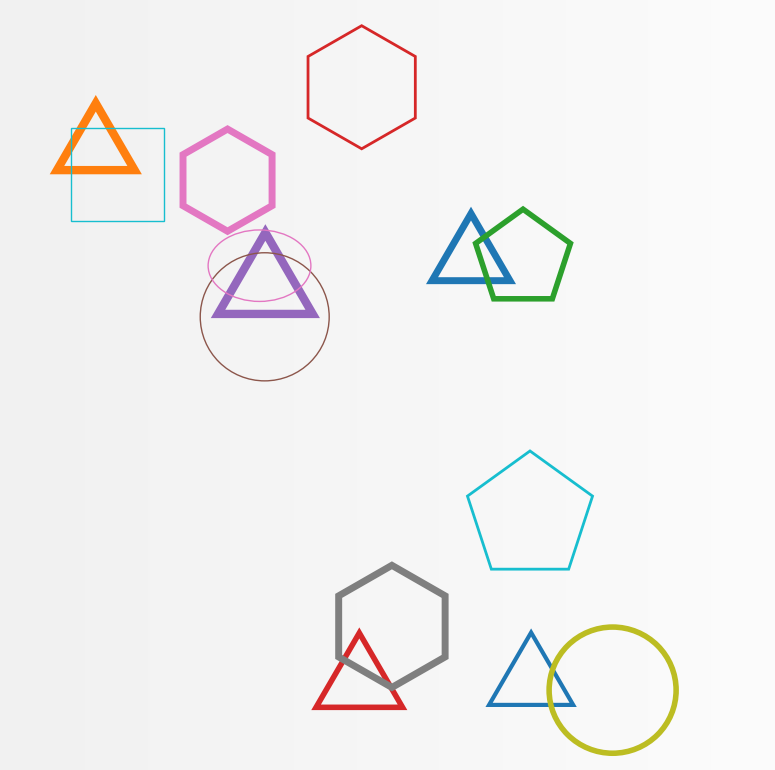[{"shape": "triangle", "thickness": 1.5, "radius": 0.31, "center": [0.685, 0.116]}, {"shape": "triangle", "thickness": 2.5, "radius": 0.29, "center": [0.608, 0.665]}, {"shape": "triangle", "thickness": 3, "radius": 0.29, "center": [0.124, 0.808]}, {"shape": "pentagon", "thickness": 2, "radius": 0.32, "center": [0.675, 0.664]}, {"shape": "hexagon", "thickness": 1, "radius": 0.4, "center": [0.467, 0.887]}, {"shape": "triangle", "thickness": 2, "radius": 0.32, "center": [0.464, 0.114]}, {"shape": "triangle", "thickness": 3, "radius": 0.35, "center": [0.342, 0.628]}, {"shape": "circle", "thickness": 0.5, "radius": 0.42, "center": [0.342, 0.589]}, {"shape": "oval", "thickness": 0.5, "radius": 0.33, "center": [0.335, 0.655]}, {"shape": "hexagon", "thickness": 2.5, "radius": 0.33, "center": [0.294, 0.766]}, {"shape": "hexagon", "thickness": 2.5, "radius": 0.4, "center": [0.506, 0.186]}, {"shape": "circle", "thickness": 2, "radius": 0.41, "center": [0.79, 0.104]}, {"shape": "pentagon", "thickness": 1, "radius": 0.42, "center": [0.684, 0.329]}, {"shape": "square", "thickness": 0.5, "radius": 0.3, "center": [0.151, 0.773]}]